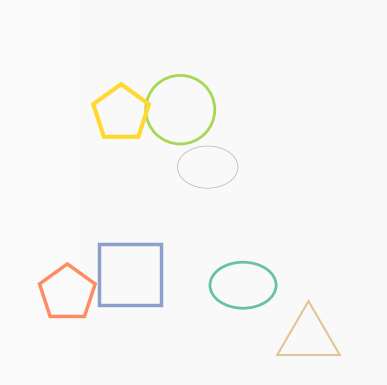[{"shape": "oval", "thickness": 2, "radius": 0.43, "center": [0.627, 0.259]}, {"shape": "pentagon", "thickness": 2.5, "radius": 0.38, "center": [0.174, 0.239]}, {"shape": "square", "thickness": 2.5, "radius": 0.4, "center": [0.335, 0.288]}, {"shape": "circle", "thickness": 2, "radius": 0.45, "center": [0.465, 0.715]}, {"shape": "pentagon", "thickness": 3, "radius": 0.38, "center": [0.313, 0.706]}, {"shape": "triangle", "thickness": 1.5, "radius": 0.47, "center": [0.796, 0.125]}, {"shape": "oval", "thickness": 0.5, "radius": 0.39, "center": [0.536, 0.566]}]